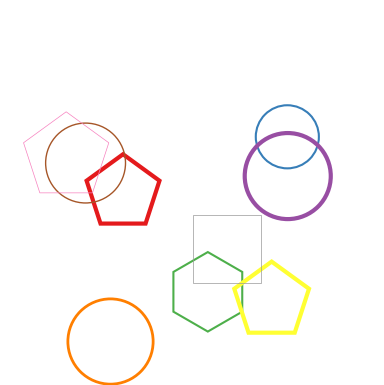[{"shape": "pentagon", "thickness": 3, "radius": 0.5, "center": [0.32, 0.5]}, {"shape": "circle", "thickness": 1.5, "radius": 0.41, "center": [0.746, 0.645]}, {"shape": "hexagon", "thickness": 1.5, "radius": 0.52, "center": [0.54, 0.242]}, {"shape": "circle", "thickness": 3, "radius": 0.56, "center": [0.747, 0.543]}, {"shape": "circle", "thickness": 2, "radius": 0.55, "center": [0.287, 0.113]}, {"shape": "pentagon", "thickness": 3, "radius": 0.51, "center": [0.706, 0.218]}, {"shape": "circle", "thickness": 1, "radius": 0.52, "center": [0.222, 0.577]}, {"shape": "pentagon", "thickness": 0.5, "radius": 0.58, "center": [0.172, 0.593]}, {"shape": "square", "thickness": 0.5, "radius": 0.44, "center": [0.589, 0.353]}]